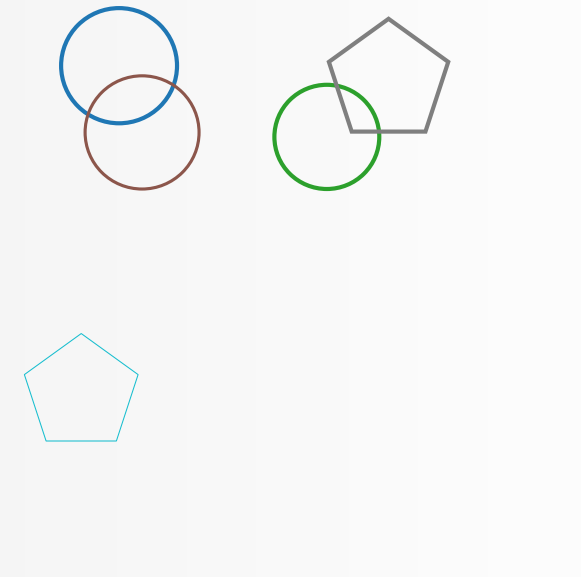[{"shape": "circle", "thickness": 2, "radius": 0.5, "center": [0.205, 0.885]}, {"shape": "circle", "thickness": 2, "radius": 0.45, "center": [0.562, 0.762]}, {"shape": "circle", "thickness": 1.5, "radius": 0.49, "center": [0.244, 0.77]}, {"shape": "pentagon", "thickness": 2, "radius": 0.54, "center": [0.669, 0.859]}, {"shape": "pentagon", "thickness": 0.5, "radius": 0.51, "center": [0.14, 0.319]}]